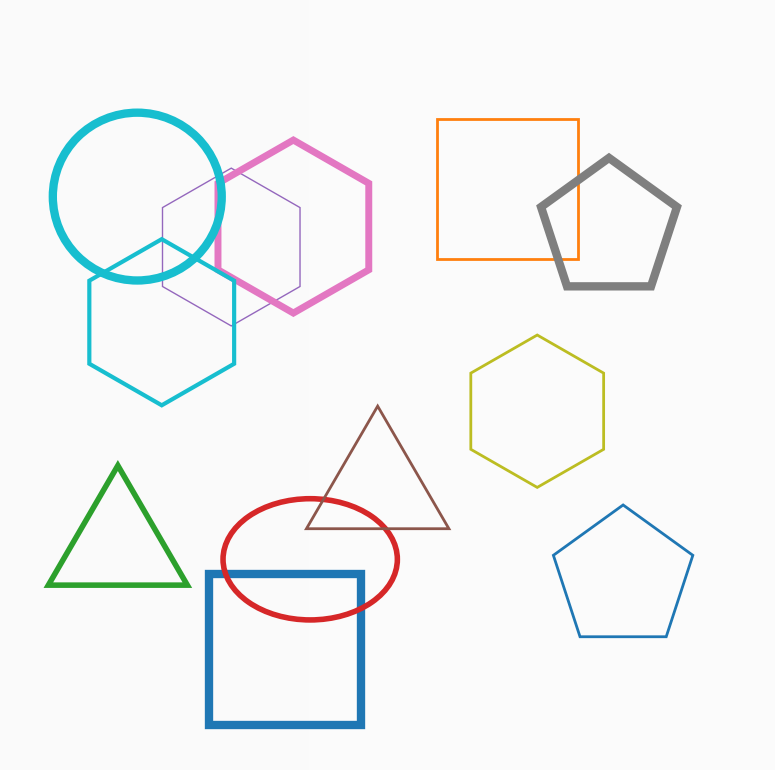[{"shape": "square", "thickness": 3, "radius": 0.49, "center": [0.368, 0.156]}, {"shape": "pentagon", "thickness": 1, "radius": 0.47, "center": [0.804, 0.25]}, {"shape": "square", "thickness": 1, "radius": 0.45, "center": [0.655, 0.755]}, {"shape": "triangle", "thickness": 2, "radius": 0.52, "center": [0.152, 0.292]}, {"shape": "oval", "thickness": 2, "radius": 0.56, "center": [0.4, 0.274]}, {"shape": "hexagon", "thickness": 0.5, "radius": 0.51, "center": [0.298, 0.679]}, {"shape": "triangle", "thickness": 1, "radius": 0.53, "center": [0.487, 0.366]}, {"shape": "hexagon", "thickness": 2.5, "radius": 0.56, "center": [0.379, 0.706]}, {"shape": "pentagon", "thickness": 3, "radius": 0.46, "center": [0.786, 0.703]}, {"shape": "hexagon", "thickness": 1, "radius": 0.49, "center": [0.693, 0.466]}, {"shape": "hexagon", "thickness": 1.5, "radius": 0.54, "center": [0.209, 0.582]}, {"shape": "circle", "thickness": 3, "radius": 0.54, "center": [0.177, 0.745]}]